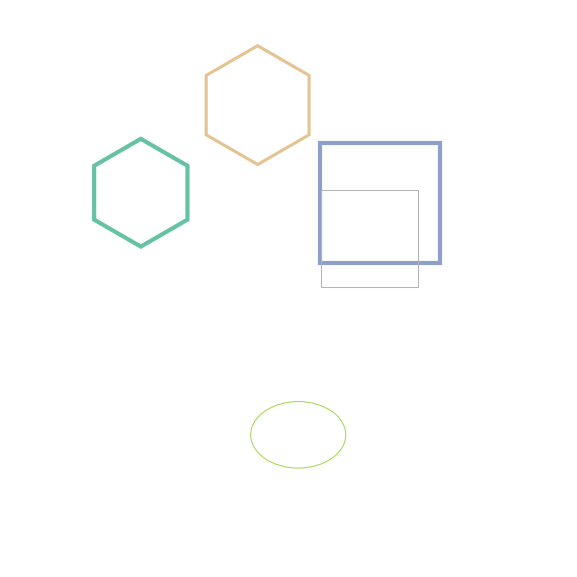[{"shape": "hexagon", "thickness": 2, "radius": 0.47, "center": [0.244, 0.665]}, {"shape": "square", "thickness": 2, "radius": 0.52, "center": [0.658, 0.648]}, {"shape": "oval", "thickness": 0.5, "radius": 0.41, "center": [0.516, 0.246]}, {"shape": "hexagon", "thickness": 1.5, "radius": 0.51, "center": [0.446, 0.817]}, {"shape": "square", "thickness": 0.5, "radius": 0.42, "center": [0.64, 0.586]}]